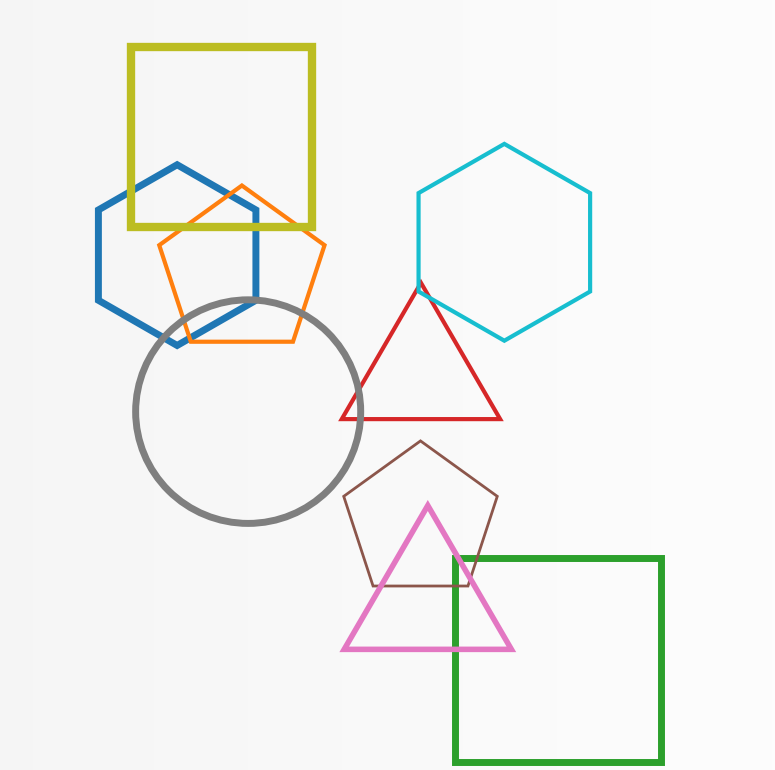[{"shape": "hexagon", "thickness": 2.5, "radius": 0.59, "center": [0.229, 0.669]}, {"shape": "pentagon", "thickness": 1.5, "radius": 0.56, "center": [0.312, 0.647]}, {"shape": "square", "thickness": 2.5, "radius": 0.66, "center": [0.72, 0.143]}, {"shape": "triangle", "thickness": 1.5, "radius": 0.59, "center": [0.543, 0.515]}, {"shape": "pentagon", "thickness": 1, "radius": 0.52, "center": [0.543, 0.323]}, {"shape": "triangle", "thickness": 2, "radius": 0.62, "center": [0.552, 0.219]}, {"shape": "circle", "thickness": 2.5, "radius": 0.73, "center": [0.32, 0.465]}, {"shape": "square", "thickness": 3, "radius": 0.58, "center": [0.286, 0.822]}, {"shape": "hexagon", "thickness": 1.5, "radius": 0.64, "center": [0.651, 0.685]}]